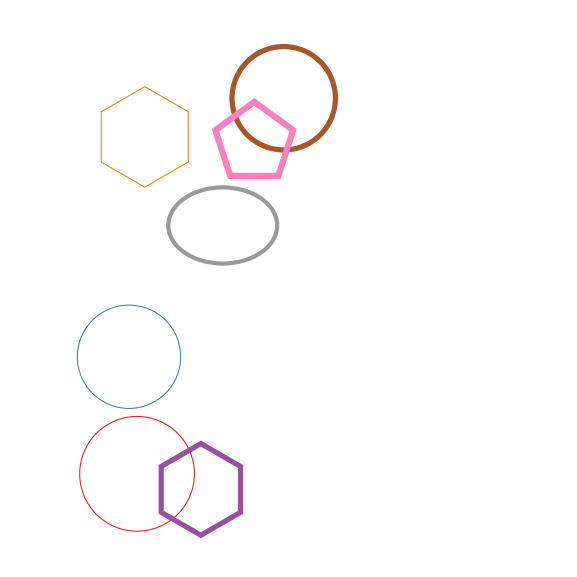[{"shape": "circle", "thickness": 0.5, "radius": 0.5, "center": [0.237, 0.179]}, {"shape": "circle", "thickness": 0.5, "radius": 0.45, "center": [0.223, 0.381]}, {"shape": "hexagon", "thickness": 2.5, "radius": 0.4, "center": [0.348, 0.152]}, {"shape": "hexagon", "thickness": 0.5, "radius": 0.44, "center": [0.251, 0.762]}, {"shape": "circle", "thickness": 2.5, "radius": 0.45, "center": [0.491, 0.829]}, {"shape": "pentagon", "thickness": 3, "radius": 0.35, "center": [0.44, 0.752]}, {"shape": "oval", "thickness": 2, "radius": 0.47, "center": [0.386, 0.609]}]